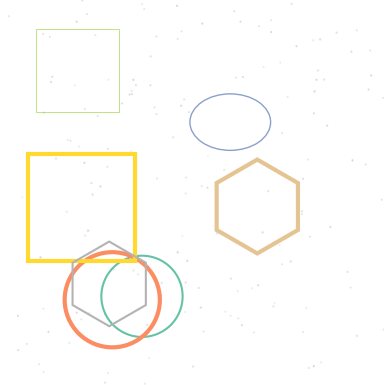[{"shape": "circle", "thickness": 1.5, "radius": 0.53, "center": [0.369, 0.23]}, {"shape": "circle", "thickness": 3, "radius": 0.62, "center": [0.292, 0.221]}, {"shape": "oval", "thickness": 1, "radius": 0.52, "center": [0.598, 0.683]}, {"shape": "square", "thickness": 0.5, "radius": 0.53, "center": [0.202, 0.816]}, {"shape": "square", "thickness": 3, "radius": 0.7, "center": [0.212, 0.461]}, {"shape": "hexagon", "thickness": 3, "radius": 0.61, "center": [0.668, 0.464]}, {"shape": "hexagon", "thickness": 1.5, "radius": 0.55, "center": [0.284, 0.263]}]